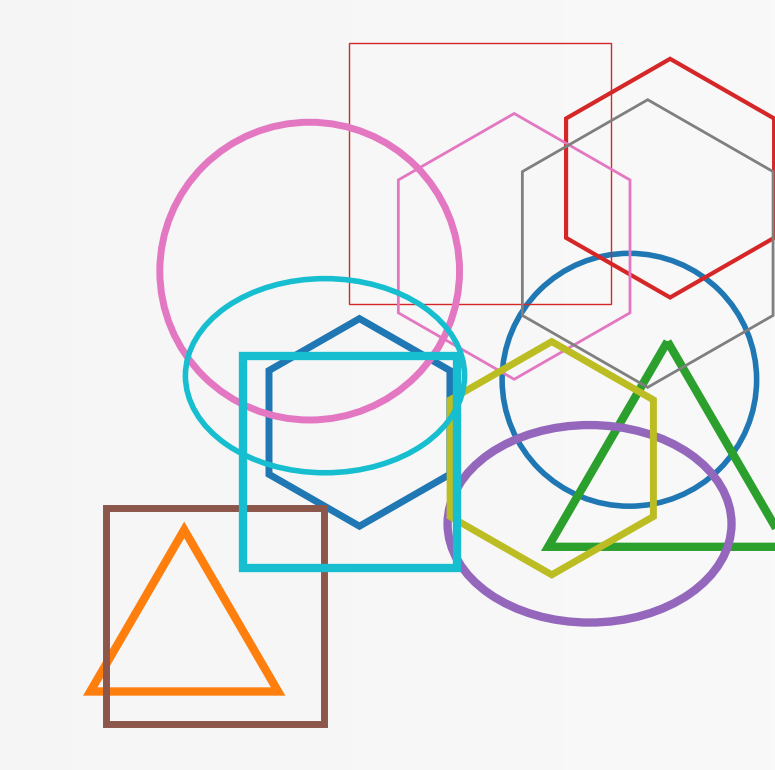[{"shape": "hexagon", "thickness": 2.5, "radius": 0.67, "center": [0.464, 0.451]}, {"shape": "circle", "thickness": 2, "radius": 0.82, "center": [0.812, 0.507]}, {"shape": "triangle", "thickness": 3, "radius": 0.7, "center": [0.238, 0.172]}, {"shape": "triangle", "thickness": 3, "radius": 0.89, "center": [0.861, 0.379]}, {"shape": "hexagon", "thickness": 1.5, "radius": 0.77, "center": [0.865, 0.769]}, {"shape": "square", "thickness": 0.5, "radius": 0.85, "center": [0.62, 0.775]}, {"shape": "oval", "thickness": 3, "radius": 0.92, "center": [0.761, 0.32]}, {"shape": "square", "thickness": 2.5, "radius": 0.7, "center": [0.277, 0.2]}, {"shape": "circle", "thickness": 2.5, "radius": 0.97, "center": [0.4, 0.648]}, {"shape": "hexagon", "thickness": 1, "radius": 0.86, "center": [0.663, 0.68]}, {"shape": "hexagon", "thickness": 1, "radius": 0.93, "center": [0.836, 0.684]}, {"shape": "hexagon", "thickness": 2.5, "radius": 0.76, "center": [0.712, 0.405]}, {"shape": "oval", "thickness": 2, "radius": 0.9, "center": [0.419, 0.512]}, {"shape": "square", "thickness": 3, "radius": 0.69, "center": [0.451, 0.4]}]